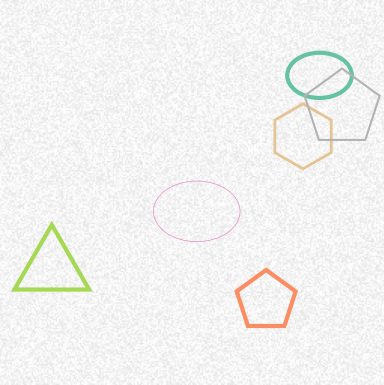[{"shape": "oval", "thickness": 3, "radius": 0.42, "center": [0.83, 0.804]}, {"shape": "pentagon", "thickness": 3, "radius": 0.4, "center": [0.691, 0.218]}, {"shape": "oval", "thickness": 0.5, "radius": 0.56, "center": [0.511, 0.451]}, {"shape": "triangle", "thickness": 3, "radius": 0.56, "center": [0.135, 0.304]}, {"shape": "hexagon", "thickness": 2, "radius": 0.42, "center": [0.787, 0.646]}, {"shape": "pentagon", "thickness": 1.5, "radius": 0.51, "center": [0.889, 0.719]}]